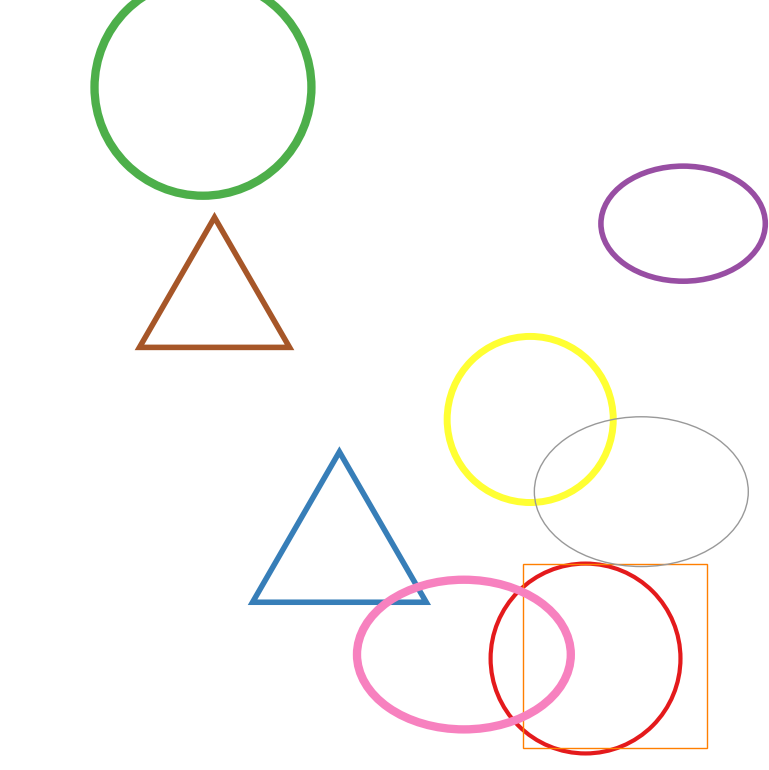[{"shape": "circle", "thickness": 1.5, "radius": 0.62, "center": [0.76, 0.145]}, {"shape": "triangle", "thickness": 2, "radius": 0.65, "center": [0.441, 0.283]}, {"shape": "circle", "thickness": 3, "radius": 0.7, "center": [0.264, 0.887]}, {"shape": "oval", "thickness": 2, "radius": 0.53, "center": [0.887, 0.71]}, {"shape": "square", "thickness": 0.5, "radius": 0.6, "center": [0.799, 0.148]}, {"shape": "circle", "thickness": 2.5, "radius": 0.54, "center": [0.689, 0.455]}, {"shape": "triangle", "thickness": 2, "radius": 0.56, "center": [0.279, 0.605]}, {"shape": "oval", "thickness": 3, "radius": 0.69, "center": [0.602, 0.15]}, {"shape": "oval", "thickness": 0.5, "radius": 0.69, "center": [0.833, 0.361]}]